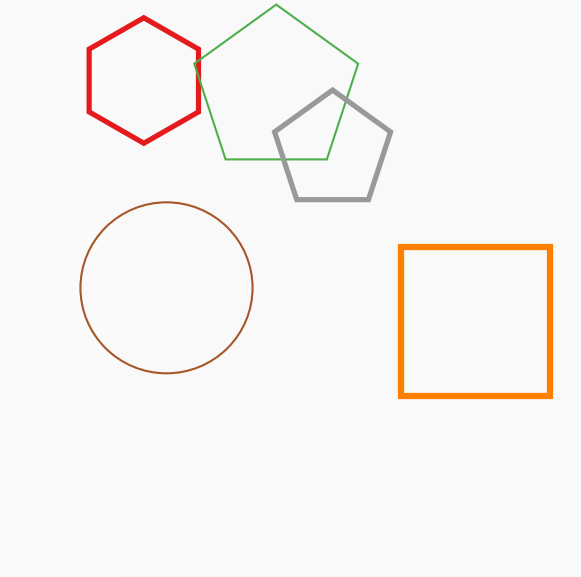[{"shape": "hexagon", "thickness": 2.5, "radius": 0.54, "center": [0.247, 0.86]}, {"shape": "pentagon", "thickness": 1, "radius": 0.74, "center": [0.475, 0.843]}, {"shape": "square", "thickness": 3, "radius": 0.64, "center": [0.818, 0.443]}, {"shape": "circle", "thickness": 1, "radius": 0.74, "center": [0.286, 0.501]}, {"shape": "pentagon", "thickness": 2.5, "radius": 0.52, "center": [0.572, 0.738]}]